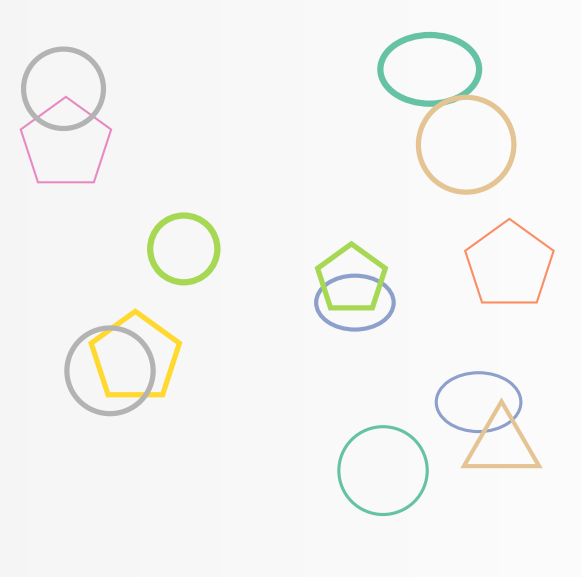[{"shape": "circle", "thickness": 1.5, "radius": 0.38, "center": [0.659, 0.184]}, {"shape": "oval", "thickness": 3, "radius": 0.42, "center": [0.739, 0.879]}, {"shape": "pentagon", "thickness": 1, "radius": 0.4, "center": [0.876, 0.54]}, {"shape": "oval", "thickness": 1.5, "radius": 0.36, "center": [0.823, 0.303]}, {"shape": "oval", "thickness": 2, "radius": 0.33, "center": [0.611, 0.475]}, {"shape": "pentagon", "thickness": 1, "radius": 0.41, "center": [0.113, 0.75]}, {"shape": "pentagon", "thickness": 2.5, "radius": 0.31, "center": [0.605, 0.516]}, {"shape": "circle", "thickness": 3, "radius": 0.29, "center": [0.316, 0.568]}, {"shape": "pentagon", "thickness": 2.5, "radius": 0.4, "center": [0.233, 0.38]}, {"shape": "triangle", "thickness": 2, "radius": 0.37, "center": [0.863, 0.229]}, {"shape": "circle", "thickness": 2.5, "radius": 0.41, "center": [0.802, 0.749]}, {"shape": "circle", "thickness": 2.5, "radius": 0.37, "center": [0.189, 0.357]}, {"shape": "circle", "thickness": 2.5, "radius": 0.34, "center": [0.109, 0.845]}]